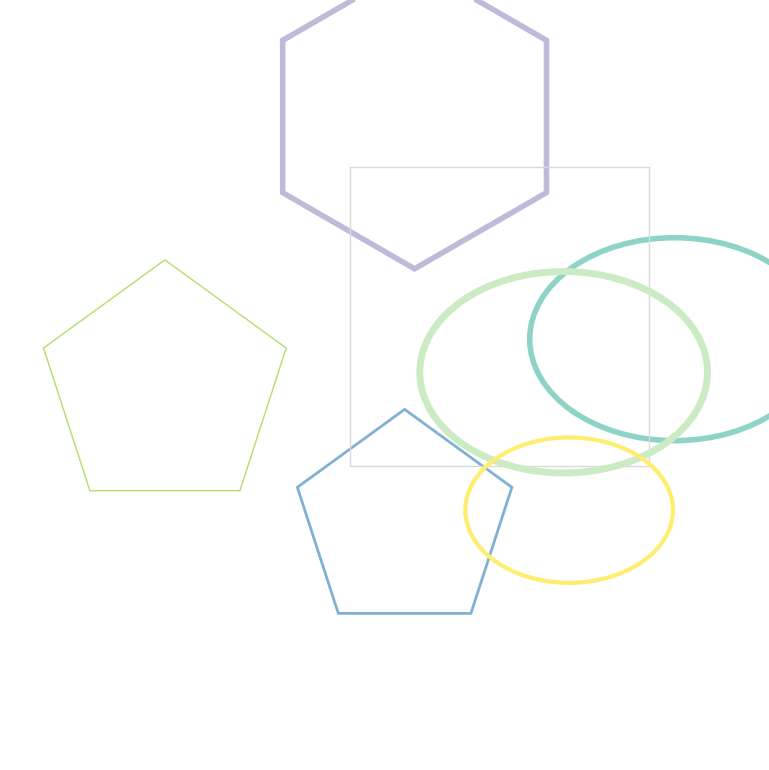[{"shape": "oval", "thickness": 2, "radius": 0.94, "center": [0.876, 0.56]}, {"shape": "hexagon", "thickness": 2, "radius": 0.99, "center": [0.538, 0.849]}, {"shape": "pentagon", "thickness": 1, "radius": 0.73, "center": [0.525, 0.322]}, {"shape": "pentagon", "thickness": 0.5, "radius": 0.83, "center": [0.214, 0.497]}, {"shape": "square", "thickness": 0.5, "radius": 0.97, "center": [0.649, 0.589]}, {"shape": "oval", "thickness": 2.5, "radius": 0.93, "center": [0.732, 0.517]}, {"shape": "oval", "thickness": 1.5, "radius": 0.67, "center": [0.739, 0.337]}]